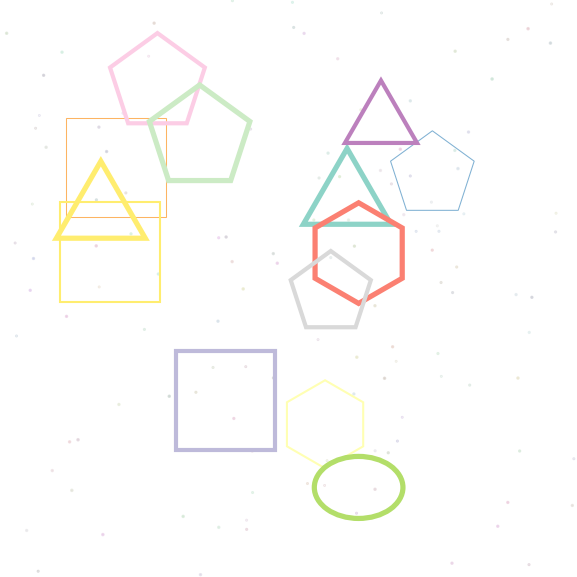[{"shape": "triangle", "thickness": 2.5, "radius": 0.44, "center": [0.601, 0.655]}, {"shape": "hexagon", "thickness": 1, "radius": 0.38, "center": [0.563, 0.264]}, {"shape": "square", "thickness": 2, "radius": 0.43, "center": [0.391, 0.305]}, {"shape": "hexagon", "thickness": 2.5, "radius": 0.44, "center": [0.621, 0.561]}, {"shape": "pentagon", "thickness": 0.5, "radius": 0.38, "center": [0.749, 0.697]}, {"shape": "square", "thickness": 0.5, "radius": 0.43, "center": [0.201, 0.709]}, {"shape": "oval", "thickness": 2.5, "radius": 0.38, "center": [0.621, 0.155]}, {"shape": "pentagon", "thickness": 2, "radius": 0.43, "center": [0.273, 0.856]}, {"shape": "pentagon", "thickness": 2, "radius": 0.36, "center": [0.573, 0.492]}, {"shape": "triangle", "thickness": 2, "radius": 0.36, "center": [0.66, 0.788]}, {"shape": "pentagon", "thickness": 2.5, "radius": 0.46, "center": [0.346, 0.761]}, {"shape": "square", "thickness": 1, "radius": 0.43, "center": [0.191, 0.562]}, {"shape": "triangle", "thickness": 2.5, "radius": 0.44, "center": [0.175, 0.631]}]